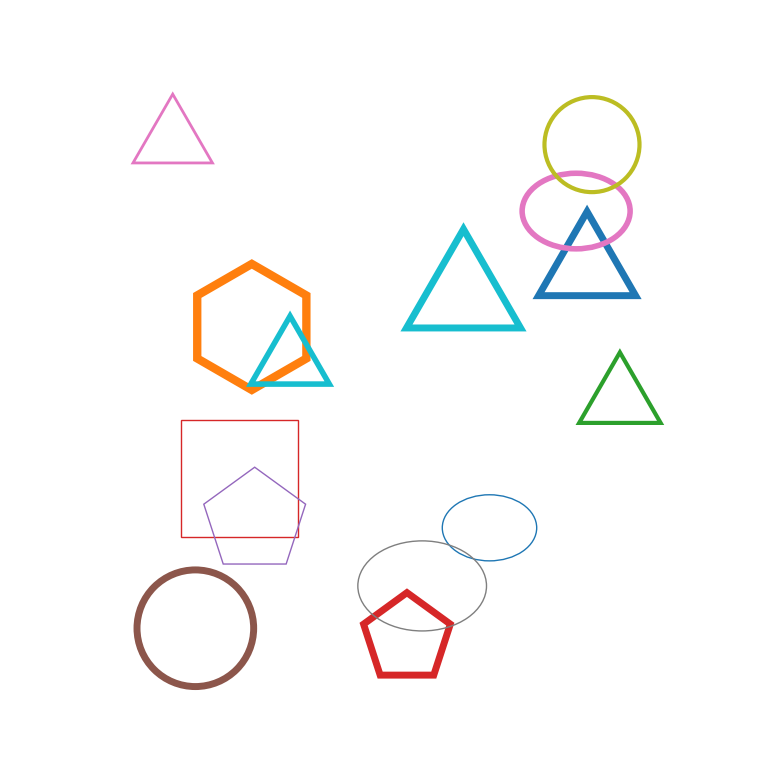[{"shape": "triangle", "thickness": 2.5, "radius": 0.36, "center": [0.762, 0.652]}, {"shape": "oval", "thickness": 0.5, "radius": 0.31, "center": [0.636, 0.315]}, {"shape": "hexagon", "thickness": 3, "radius": 0.41, "center": [0.327, 0.575]}, {"shape": "triangle", "thickness": 1.5, "radius": 0.31, "center": [0.805, 0.481]}, {"shape": "pentagon", "thickness": 2.5, "radius": 0.3, "center": [0.529, 0.171]}, {"shape": "square", "thickness": 0.5, "radius": 0.38, "center": [0.311, 0.379]}, {"shape": "pentagon", "thickness": 0.5, "radius": 0.35, "center": [0.331, 0.324]}, {"shape": "circle", "thickness": 2.5, "radius": 0.38, "center": [0.254, 0.184]}, {"shape": "triangle", "thickness": 1, "radius": 0.3, "center": [0.224, 0.818]}, {"shape": "oval", "thickness": 2, "radius": 0.35, "center": [0.748, 0.726]}, {"shape": "oval", "thickness": 0.5, "radius": 0.42, "center": [0.548, 0.239]}, {"shape": "circle", "thickness": 1.5, "radius": 0.31, "center": [0.769, 0.812]}, {"shape": "triangle", "thickness": 2, "radius": 0.29, "center": [0.377, 0.531]}, {"shape": "triangle", "thickness": 2.5, "radius": 0.43, "center": [0.602, 0.617]}]